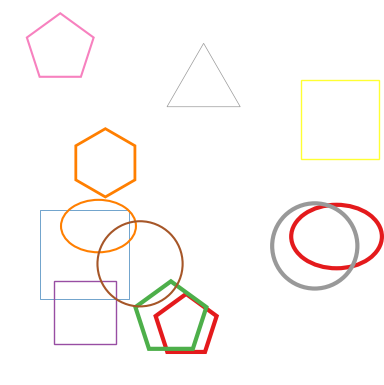[{"shape": "oval", "thickness": 3, "radius": 0.59, "center": [0.874, 0.386]}, {"shape": "pentagon", "thickness": 3, "radius": 0.42, "center": [0.483, 0.153]}, {"shape": "square", "thickness": 0.5, "radius": 0.58, "center": [0.22, 0.339]}, {"shape": "pentagon", "thickness": 3, "radius": 0.48, "center": [0.444, 0.172]}, {"shape": "square", "thickness": 1, "radius": 0.4, "center": [0.221, 0.188]}, {"shape": "hexagon", "thickness": 2, "radius": 0.44, "center": [0.274, 0.577]}, {"shape": "oval", "thickness": 1.5, "radius": 0.49, "center": [0.256, 0.413]}, {"shape": "square", "thickness": 1, "radius": 0.51, "center": [0.883, 0.689]}, {"shape": "circle", "thickness": 1.5, "radius": 0.55, "center": [0.364, 0.315]}, {"shape": "pentagon", "thickness": 1.5, "radius": 0.46, "center": [0.157, 0.874]}, {"shape": "triangle", "thickness": 0.5, "radius": 0.55, "center": [0.529, 0.778]}, {"shape": "circle", "thickness": 3, "radius": 0.55, "center": [0.818, 0.361]}]